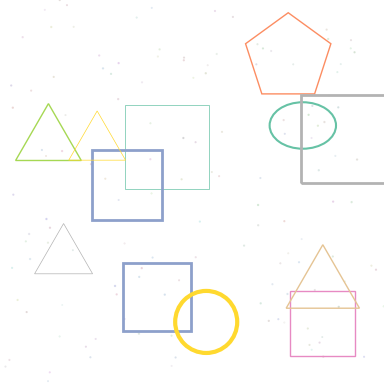[{"shape": "oval", "thickness": 1.5, "radius": 0.43, "center": [0.787, 0.674]}, {"shape": "square", "thickness": 0.5, "radius": 0.54, "center": [0.434, 0.618]}, {"shape": "pentagon", "thickness": 1, "radius": 0.58, "center": [0.749, 0.85]}, {"shape": "square", "thickness": 2, "radius": 0.45, "center": [0.408, 0.229]}, {"shape": "square", "thickness": 2, "radius": 0.45, "center": [0.33, 0.519]}, {"shape": "square", "thickness": 1, "radius": 0.43, "center": [0.838, 0.16]}, {"shape": "triangle", "thickness": 1, "radius": 0.49, "center": [0.126, 0.632]}, {"shape": "triangle", "thickness": 0.5, "radius": 0.43, "center": [0.252, 0.627]}, {"shape": "circle", "thickness": 3, "radius": 0.4, "center": [0.536, 0.164]}, {"shape": "triangle", "thickness": 1, "radius": 0.55, "center": [0.838, 0.254]}, {"shape": "triangle", "thickness": 0.5, "radius": 0.44, "center": [0.165, 0.332]}, {"shape": "square", "thickness": 2, "radius": 0.57, "center": [0.895, 0.639]}]